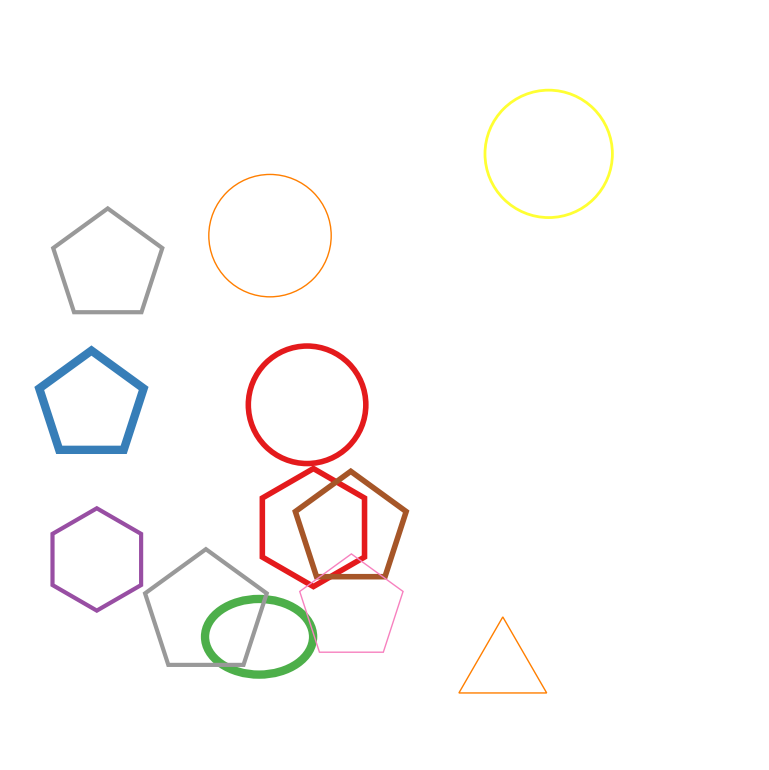[{"shape": "hexagon", "thickness": 2, "radius": 0.38, "center": [0.407, 0.315]}, {"shape": "circle", "thickness": 2, "radius": 0.38, "center": [0.399, 0.474]}, {"shape": "pentagon", "thickness": 3, "radius": 0.36, "center": [0.119, 0.473]}, {"shape": "oval", "thickness": 3, "radius": 0.35, "center": [0.336, 0.173]}, {"shape": "hexagon", "thickness": 1.5, "radius": 0.33, "center": [0.126, 0.273]}, {"shape": "triangle", "thickness": 0.5, "radius": 0.33, "center": [0.653, 0.133]}, {"shape": "circle", "thickness": 0.5, "radius": 0.4, "center": [0.351, 0.694]}, {"shape": "circle", "thickness": 1, "radius": 0.41, "center": [0.713, 0.8]}, {"shape": "pentagon", "thickness": 2, "radius": 0.38, "center": [0.456, 0.312]}, {"shape": "pentagon", "thickness": 0.5, "radius": 0.35, "center": [0.456, 0.21]}, {"shape": "pentagon", "thickness": 1.5, "radius": 0.42, "center": [0.267, 0.204]}, {"shape": "pentagon", "thickness": 1.5, "radius": 0.37, "center": [0.14, 0.655]}]